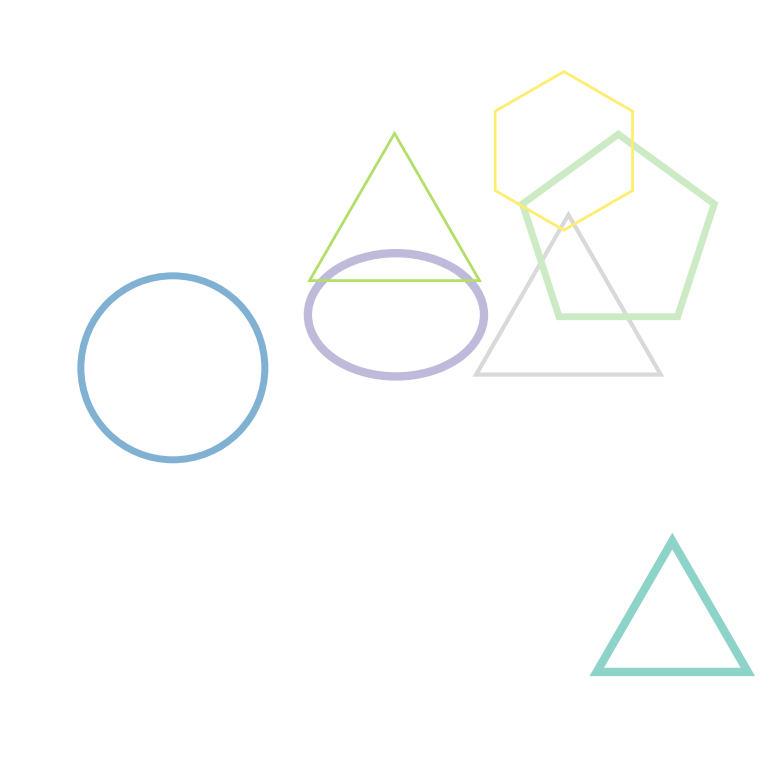[{"shape": "triangle", "thickness": 3, "radius": 0.57, "center": [0.873, 0.184]}, {"shape": "oval", "thickness": 3, "radius": 0.57, "center": [0.514, 0.591]}, {"shape": "circle", "thickness": 2.5, "radius": 0.6, "center": [0.224, 0.522]}, {"shape": "triangle", "thickness": 1, "radius": 0.64, "center": [0.512, 0.699]}, {"shape": "triangle", "thickness": 1.5, "radius": 0.69, "center": [0.738, 0.583]}, {"shape": "pentagon", "thickness": 2.5, "radius": 0.65, "center": [0.803, 0.695]}, {"shape": "hexagon", "thickness": 1, "radius": 0.51, "center": [0.732, 0.804]}]